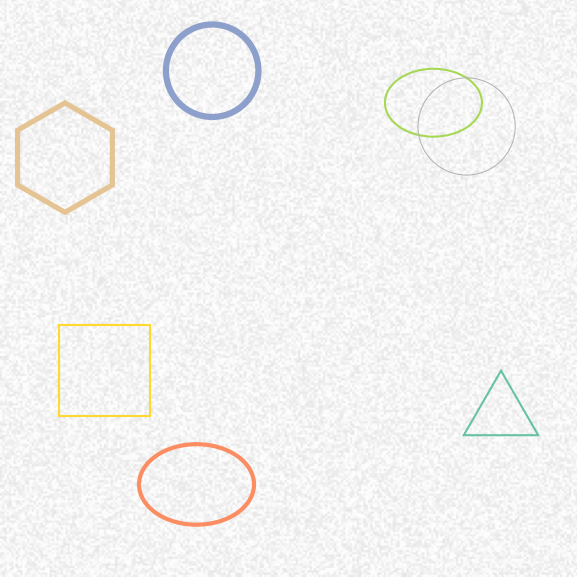[{"shape": "triangle", "thickness": 1, "radius": 0.37, "center": [0.868, 0.283]}, {"shape": "oval", "thickness": 2, "radius": 0.5, "center": [0.34, 0.16]}, {"shape": "circle", "thickness": 3, "radius": 0.4, "center": [0.367, 0.877]}, {"shape": "oval", "thickness": 1, "radius": 0.42, "center": [0.751, 0.821]}, {"shape": "square", "thickness": 1, "radius": 0.39, "center": [0.182, 0.357]}, {"shape": "hexagon", "thickness": 2.5, "radius": 0.47, "center": [0.113, 0.726]}, {"shape": "circle", "thickness": 0.5, "radius": 0.42, "center": [0.808, 0.78]}]